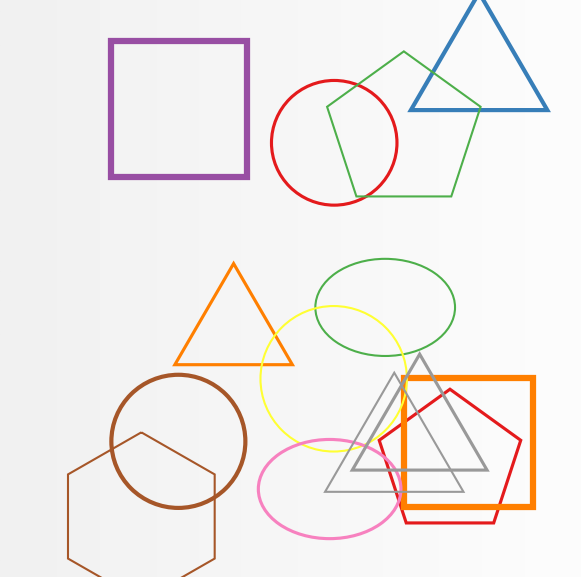[{"shape": "circle", "thickness": 1.5, "radius": 0.54, "center": [0.575, 0.752]}, {"shape": "pentagon", "thickness": 1.5, "radius": 0.64, "center": [0.774, 0.197]}, {"shape": "triangle", "thickness": 2, "radius": 0.68, "center": [0.824, 0.876]}, {"shape": "pentagon", "thickness": 1, "radius": 0.69, "center": [0.695, 0.771]}, {"shape": "oval", "thickness": 1, "radius": 0.6, "center": [0.663, 0.467]}, {"shape": "square", "thickness": 3, "radius": 0.59, "center": [0.308, 0.811]}, {"shape": "triangle", "thickness": 1.5, "radius": 0.58, "center": [0.402, 0.426]}, {"shape": "square", "thickness": 3, "radius": 0.56, "center": [0.806, 0.233]}, {"shape": "circle", "thickness": 1, "radius": 0.63, "center": [0.574, 0.343]}, {"shape": "circle", "thickness": 2, "radius": 0.58, "center": [0.307, 0.235]}, {"shape": "hexagon", "thickness": 1, "radius": 0.73, "center": [0.243, 0.105]}, {"shape": "oval", "thickness": 1.5, "radius": 0.61, "center": [0.567, 0.152]}, {"shape": "triangle", "thickness": 1, "radius": 0.69, "center": [0.678, 0.216]}, {"shape": "triangle", "thickness": 1.5, "radius": 0.67, "center": [0.722, 0.252]}]